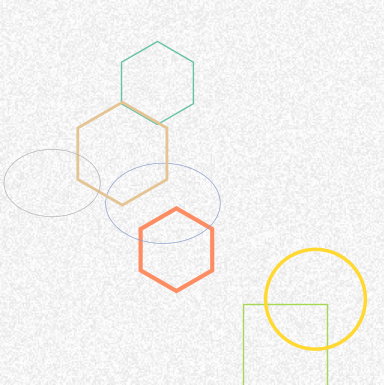[{"shape": "hexagon", "thickness": 1, "radius": 0.54, "center": [0.409, 0.784]}, {"shape": "hexagon", "thickness": 3, "radius": 0.54, "center": [0.458, 0.351]}, {"shape": "oval", "thickness": 0.5, "radius": 0.74, "center": [0.423, 0.472]}, {"shape": "square", "thickness": 1, "radius": 0.54, "center": [0.74, 0.101]}, {"shape": "circle", "thickness": 2.5, "radius": 0.65, "center": [0.819, 0.223]}, {"shape": "hexagon", "thickness": 2, "radius": 0.67, "center": [0.318, 0.601]}, {"shape": "oval", "thickness": 0.5, "radius": 0.62, "center": [0.135, 0.525]}]